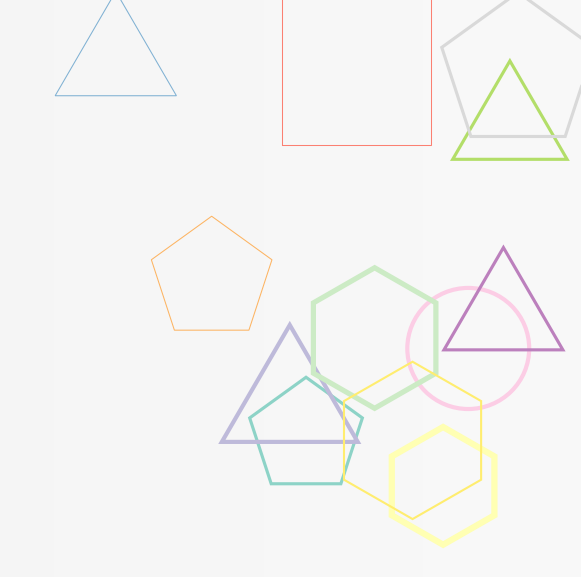[{"shape": "pentagon", "thickness": 1.5, "radius": 0.51, "center": [0.527, 0.244]}, {"shape": "hexagon", "thickness": 3, "radius": 0.51, "center": [0.762, 0.158]}, {"shape": "triangle", "thickness": 2, "radius": 0.67, "center": [0.499, 0.301]}, {"shape": "square", "thickness": 0.5, "radius": 0.64, "center": [0.613, 0.875]}, {"shape": "triangle", "thickness": 0.5, "radius": 0.6, "center": [0.199, 0.894]}, {"shape": "pentagon", "thickness": 0.5, "radius": 0.55, "center": [0.364, 0.516]}, {"shape": "triangle", "thickness": 1.5, "radius": 0.57, "center": [0.877, 0.78]}, {"shape": "circle", "thickness": 2, "radius": 0.52, "center": [0.806, 0.396]}, {"shape": "pentagon", "thickness": 1.5, "radius": 0.69, "center": [0.891, 0.874]}, {"shape": "triangle", "thickness": 1.5, "radius": 0.59, "center": [0.866, 0.452]}, {"shape": "hexagon", "thickness": 2.5, "radius": 0.61, "center": [0.645, 0.414]}, {"shape": "hexagon", "thickness": 1, "radius": 0.68, "center": [0.71, 0.237]}]